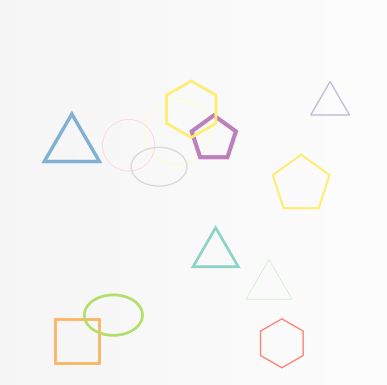[{"shape": "triangle", "thickness": 2, "radius": 0.34, "center": [0.557, 0.341]}, {"shape": "circle", "thickness": 0.5, "radius": 0.43, "center": [0.459, 0.658]}, {"shape": "triangle", "thickness": 1, "radius": 0.29, "center": [0.852, 0.73]}, {"shape": "hexagon", "thickness": 1, "radius": 0.32, "center": [0.727, 0.108]}, {"shape": "triangle", "thickness": 2.5, "radius": 0.41, "center": [0.185, 0.622]}, {"shape": "square", "thickness": 2, "radius": 0.29, "center": [0.199, 0.115]}, {"shape": "oval", "thickness": 2, "radius": 0.38, "center": [0.293, 0.182]}, {"shape": "circle", "thickness": 0.5, "radius": 0.34, "center": [0.332, 0.623]}, {"shape": "oval", "thickness": 1, "radius": 0.36, "center": [0.41, 0.567]}, {"shape": "pentagon", "thickness": 3, "radius": 0.3, "center": [0.552, 0.64]}, {"shape": "triangle", "thickness": 0.5, "radius": 0.34, "center": [0.694, 0.257]}, {"shape": "pentagon", "thickness": 1.5, "radius": 0.38, "center": [0.777, 0.521]}, {"shape": "hexagon", "thickness": 2, "radius": 0.37, "center": [0.494, 0.716]}]